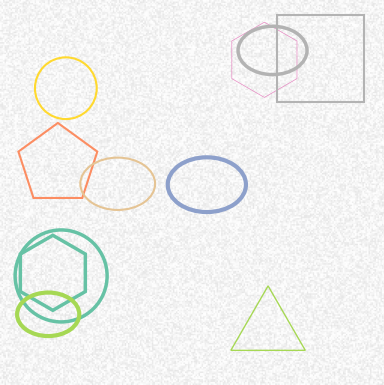[{"shape": "circle", "thickness": 2.5, "radius": 0.6, "center": [0.159, 0.283]}, {"shape": "hexagon", "thickness": 2.5, "radius": 0.49, "center": [0.137, 0.291]}, {"shape": "pentagon", "thickness": 1.5, "radius": 0.54, "center": [0.15, 0.573]}, {"shape": "oval", "thickness": 3, "radius": 0.51, "center": [0.537, 0.52]}, {"shape": "hexagon", "thickness": 0.5, "radius": 0.49, "center": [0.687, 0.845]}, {"shape": "triangle", "thickness": 1, "radius": 0.56, "center": [0.696, 0.146]}, {"shape": "oval", "thickness": 3, "radius": 0.4, "center": [0.125, 0.184]}, {"shape": "circle", "thickness": 1.5, "radius": 0.4, "center": [0.171, 0.771]}, {"shape": "oval", "thickness": 1.5, "radius": 0.49, "center": [0.306, 0.523]}, {"shape": "square", "thickness": 1.5, "radius": 0.56, "center": [0.833, 0.848]}, {"shape": "oval", "thickness": 2.5, "radius": 0.45, "center": [0.708, 0.869]}]